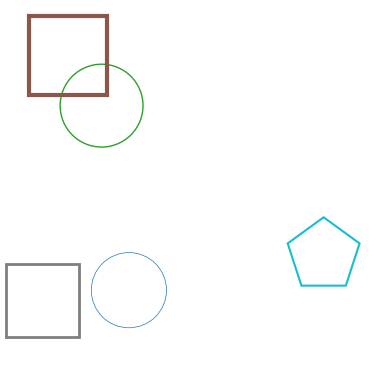[{"shape": "circle", "thickness": 0.5, "radius": 0.49, "center": [0.335, 0.246]}, {"shape": "circle", "thickness": 1, "radius": 0.54, "center": [0.264, 0.726]}, {"shape": "square", "thickness": 3, "radius": 0.51, "center": [0.177, 0.856]}, {"shape": "square", "thickness": 2, "radius": 0.48, "center": [0.111, 0.219]}, {"shape": "pentagon", "thickness": 1.5, "radius": 0.49, "center": [0.841, 0.337]}]